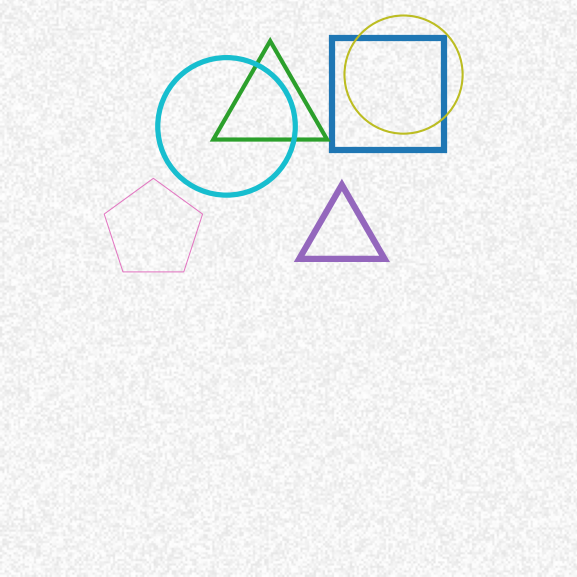[{"shape": "square", "thickness": 3, "radius": 0.49, "center": [0.672, 0.837]}, {"shape": "triangle", "thickness": 2, "radius": 0.57, "center": [0.468, 0.814]}, {"shape": "triangle", "thickness": 3, "radius": 0.43, "center": [0.592, 0.594]}, {"shape": "pentagon", "thickness": 0.5, "radius": 0.45, "center": [0.266, 0.601]}, {"shape": "circle", "thickness": 1, "radius": 0.51, "center": [0.699, 0.87]}, {"shape": "circle", "thickness": 2.5, "radius": 0.6, "center": [0.392, 0.78]}]